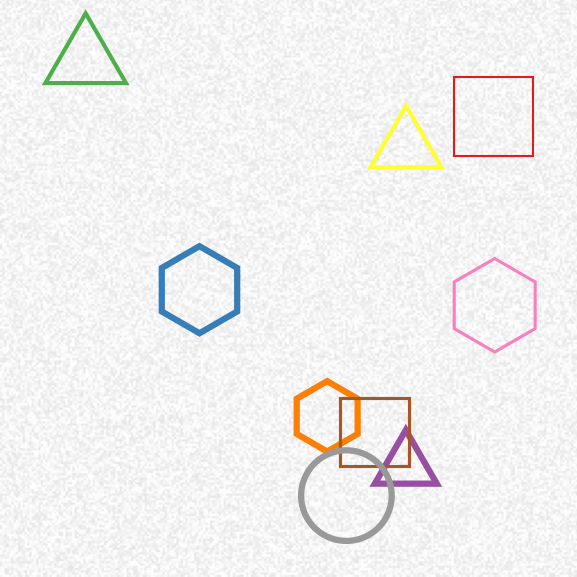[{"shape": "square", "thickness": 1, "radius": 0.34, "center": [0.855, 0.797]}, {"shape": "hexagon", "thickness": 3, "radius": 0.38, "center": [0.345, 0.497]}, {"shape": "triangle", "thickness": 2, "radius": 0.4, "center": [0.148, 0.896]}, {"shape": "triangle", "thickness": 3, "radius": 0.31, "center": [0.703, 0.193]}, {"shape": "hexagon", "thickness": 3, "radius": 0.3, "center": [0.567, 0.278]}, {"shape": "triangle", "thickness": 2, "radius": 0.35, "center": [0.703, 0.745]}, {"shape": "square", "thickness": 1.5, "radius": 0.3, "center": [0.648, 0.251]}, {"shape": "hexagon", "thickness": 1.5, "radius": 0.4, "center": [0.857, 0.471]}, {"shape": "circle", "thickness": 3, "radius": 0.39, "center": [0.6, 0.141]}]